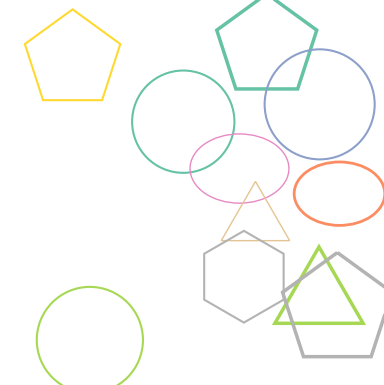[{"shape": "pentagon", "thickness": 2.5, "radius": 0.68, "center": [0.693, 0.879]}, {"shape": "circle", "thickness": 1.5, "radius": 0.66, "center": [0.476, 0.684]}, {"shape": "oval", "thickness": 2, "radius": 0.59, "center": [0.882, 0.497]}, {"shape": "circle", "thickness": 1.5, "radius": 0.71, "center": [0.83, 0.729]}, {"shape": "oval", "thickness": 1, "radius": 0.64, "center": [0.622, 0.562]}, {"shape": "triangle", "thickness": 2.5, "radius": 0.66, "center": [0.829, 0.226]}, {"shape": "circle", "thickness": 1.5, "radius": 0.69, "center": [0.233, 0.117]}, {"shape": "pentagon", "thickness": 1.5, "radius": 0.65, "center": [0.189, 0.845]}, {"shape": "triangle", "thickness": 1, "radius": 0.51, "center": [0.664, 0.426]}, {"shape": "pentagon", "thickness": 2.5, "radius": 0.75, "center": [0.876, 0.195]}, {"shape": "hexagon", "thickness": 1.5, "radius": 0.6, "center": [0.634, 0.281]}]